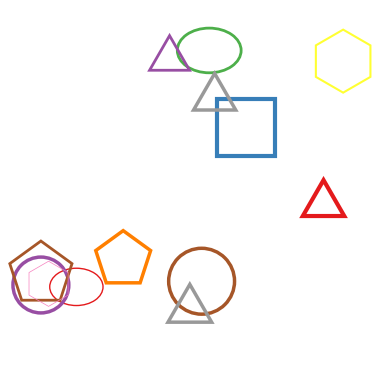[{"shape": "triangle", "thickness": 3, "radius": 0.31, "center": [0.84, 0.47]}, {"shape": "oval", "thickness": 1, "radius": 0.35, "center": [0.198, 0.255]}, {"shape": "square", "thickness": 3, "radius": 0.37, "center": [0.639, 0.669]}, {"shape": "oval", "thickness": 2, "radius": 0.41, "center": [0.543, 0.869]}, {"shape": "circle", "thickness": 2.5, "radius": 0.36, "center": [0.106, 0.26]}, {"shape": "triangle", "thickness": 2, "radius": 0.3, "center": [0.44, 0.847]}, {"shape": "pentagon", "thickness": 2.5, "radius": 0.37, "center": [0.32, 0.326]}, {"shape": "hexagon", "thickness": 1.5, "radius": 0.41, "center": [0.891, 0.841]}, {"shape": "pentagon", "thickness": 2, "radius": 0.42, "center": [0.106, 0.289]}, {"shape": "circle", "thickness": 2.5, "radius": 0.43, "center": [0.524, 0.27]}, {"shape": "hexagon", "thickness": 0.5, "radius": 0.29, "center": [0.126, 0.263]}, {"shape": "triangle", "thickness": 2.5, "radius": 0.33, "center": [0.493, 0.196]}, {"shape": "triangle", "thickness": 2.5, "radius": 0.32, "center": [0.558, 0.746]}]